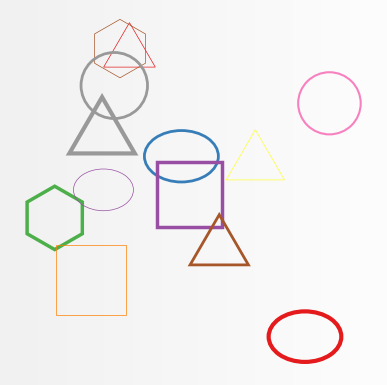[{"shape": "oval", "thickness": 3, "radius": 0.47, "center": [0.787, 0.126]}, {"shape": "triangle", "thickness": 0.5, "radius": 0.38, "center": [0.334, 0.864]}, {"shape": "oval", "thickness": 2, "radius": 0.48, "center": [0.468, 0.594]}, {"shape": "hexagon", "thickness": 2.5, "radius": 0.41, "center": [0.141, 0.434]}, {"shape": "square", "thickness": 2.5, "radius": 0.42, "center": [0.49, 0.495]}, {"shape": "oval", "thickness": 0.5, "radius": 0.39, "center": [0.267, 0.507]}, {"shape": "square", "thickness": 0.5, "radius": 0.45, "center": [0.235, 0.274]}, {"shape": "triangle", "thickness": 0.5, "radius": 0.43, "center": [0.659, 0.576]}, {"shape": "hexagon", "thickness": 0.5, "radius": 0.38, "center": [0.31, 0.874]}, {"shape": "triangle", "thickness": 2, "radius": 0.43, "center": [0.566, 0.355]}, {"shape": "circle", "thickness": 1.5, "radius": 0.4, "center": [0.85, 0.732]}, {"shape": "triangle", "thickness": 3, "radius": 0.49, "center": [0.263, 0.65]}, {"shape": "circle", "thickness": 2, "radius": 0.43, "center": [0.295, 0.778]}]